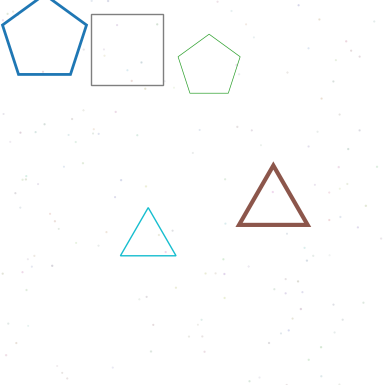[{"shape": "pentagon", "thickness": 2, "radius": 0.57, "center": [0.116, 0.899]}, {"shape": "pentagon", "thickness": 0.5, "radius": 0.42, "center": [0.543, 0.826]}, {"shape": "triangle", "thickness": 3, "radius": 0.51, "center": [0.71, 0.467]}, {"shape": "square", "thickness": 1, "radius": 0.46, "center": [0.33, 0.871]}, {"shape": "triangle", "thickness": 1, "radius": 0.42, "center": [0.385, 0.377]}]